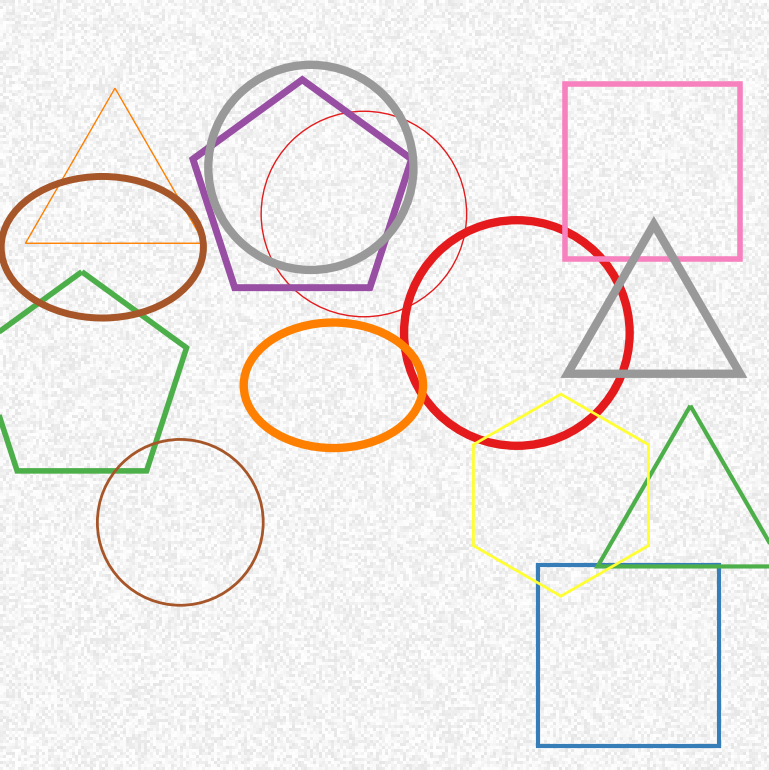[{"shape": "circle", "thickness": 3, "radius": 0.73, "center": [0.671, 0.568]}, {"shape": "circle", "thickness": 0.5, "radius": 0.67, "center": [0.473, 0.722]}, {"shape": "square", "thickness": 1.5, "radius": 0.59, "center": [0.816, 0.148]}, {"shape": "triangle", "thickness": 1.5, "radius": 0.7, "center": [0.897, 0.334]}, {"shape": "pentagon", "thickness": 2, "radius": 0.71, "center": [0.106, 0.504]}, {"shape": "pentagon", "thickness": 2.5, "radius": 0.75, "center": [0.393, 0.747]}, {"shape": "triangle", "thickness": 0.5, "radius": 0.67, "center": [0.149, 0.751]}, {"shape": "oval", "thickness": 3, "radius": 0.58, "center": [0.433, 0.5]}, {"shape": "hexagon", "thickness": 1, "radius": 0.66, "center": [0.728, 0.357]}, {"shape": "circle", "thickness": 1, "radius": 0.54, "center": [0.234, 0.322]}, {"shape": "oval", "thickness": 2.5, "radius": 0.66, "center": [0.133, 0.679]}, {"shape": "square", "thickness": 2, "radius": 0.57, "center": [0.847, 0.778]}, {"shape": "circle", "thickness": 3, "radius": 0.67, "center": [0.404, 0.783]}, {"shape": "triangle", "thickness": 3, "radius": 0.65, "center": [0.849, 0.579]}]